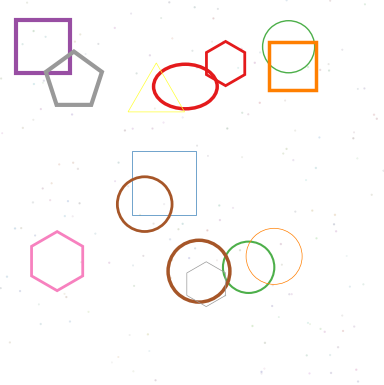[{"shape": "hexagon", "thickness": 2, "radius": 0.29, "center": [0.586, 0.835]}, {"shape": "oval", "thickness": 2.5, "radius": 0.41, "center": [0.482, 0.775]}, {"shape": "square", "thickness": 0.5, "radius": 0.42, "center": [0.425, 0.524]}, {"shape": "circle", "thickness": 1.5, "radius": 0.33, "center": [0.646, 0.306]}, {"shape": "circle", "thickness": 1, "radius": 0.34, "center": [0.75, 0.879]}, {"shape": "square", "thickness": 3, "radius": 0.35, "center": [0.112, 0.879]}, {"shape": "circle", "thickness": 0.5, "radius": 0.36, "center": [0.712, 0.334]}, {"shape": "square", "thickness": 2.5, "radius": 0.31, "center": [0.76, 0.829]}, {"shape": "triangle", "thickness": 0.5, "radius": 0.42, "center": [0.406, 0.752]}, {"shape": "circle", "thickness": 2.5, "radius": 0.4, "center": [0.517, 0.296]}, {"shape": "circle", "thickness": 2, "radius": 0.36, "center": [0.376, 0.47]}, {"shape": "hexagon", "thickness": 2, "radius": 0.38, "center": [0.148, 0.322]}, {"shape": "pentagon", "thickness": 3, "radius": 0.38, "center": [0.192, 0.79]}, {"shape": "hexagon", "thickness": 0.5, "radius": 0.29, "center": [0.536, 0.262]}]